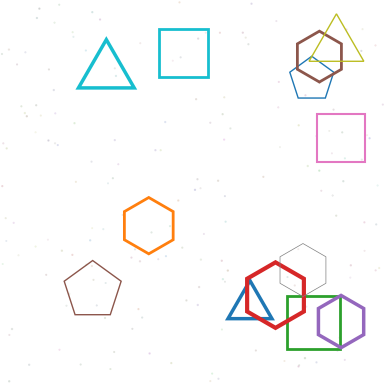[{"shape": "pentagon", "thickness": 1, "radius": 0.3, "center": [0.81, 0.794]}, {"shape": "triangle", "thickness": 2.5, "radius": 0.33, "center": [0.649, 0.205]}, {"shape": "hexagon", "thickness": 2, "radius": 0.37, "center": [0.386, 0.414]}, {"shape": "square", "thickness": 2, "radius": 0.34, "center": [0.813, 0.162]}, {"shape": "hexagon", "thickness": 3, "radius": 0.43, "center": [0.716, 0.233]}, {"shape": "hexagon", "thickness": 2.5, "radius": 0.34, "center": [0.886, 0.165]}, {"shape": "pentagon", "thickness": 1, "radius": 0.39, "center": [0.241, 0.246]}, {"shape": "hexagon", "thickness": 2, "radius": 0.33, "center": [0.83, 0.853]}, {"shape": "square", "thickness": 1.5, "radius": 0.31, "center": [0.886, 0.641]}, {"shape": "hexagon", "thickness": 0.5, "radius": 0.34, "center": [0.787, 0.299]}, {"shape": "triangle", "thickness": 1, "radius": 0.41, "center": [0.874, 0.882]}, {"shape": "triangle", "thickness": 2.5, "radius": 0.42, "center": [0.276, 0.813]}, {"shape": "square", "thickness": 2, "radius": 0.31, "center": [0.477, 0.863]}]